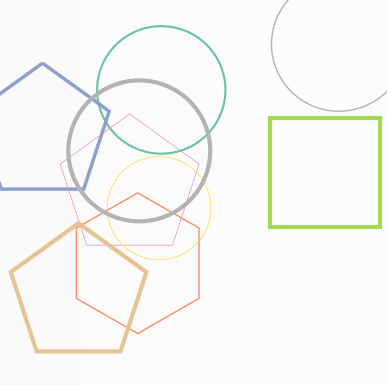[{"shape": "circle", "thickness": 1.5, "radius": 0.83, "center": [0.416, 0.766]}, {"shape": "hexagon", "thickness": 1, "radius": 0.91, "center": [0.355, 0.316]}, {"shape": "pentagon", "thickness": 2.5, "radius": 0.9, "center": [0.11, 0.655]}, {"shape": "pentagon", "thickness": 0.5, "radius": 0.94, "center": [0.334, 0.516]}, {"shape": "square", "thickness": 3, "radius": 0.71, "center": [0.839, 0.551]}, {"shape": "circle", "thickness": 0.5, "radius": 0.67, "center": [0.41, 0.459]}, {"shape": "pentagon", "thickness": 3, "radius": 0.92, "center": [0.203, 0.236]}, {"shape": "circle", "thickness": 3, "radius": 0.92, "center": [0.359, 0.608]}, {"shape": "circle", "thickness": 1, "radius": 0.87, "center": [0.875, 0.885]}]